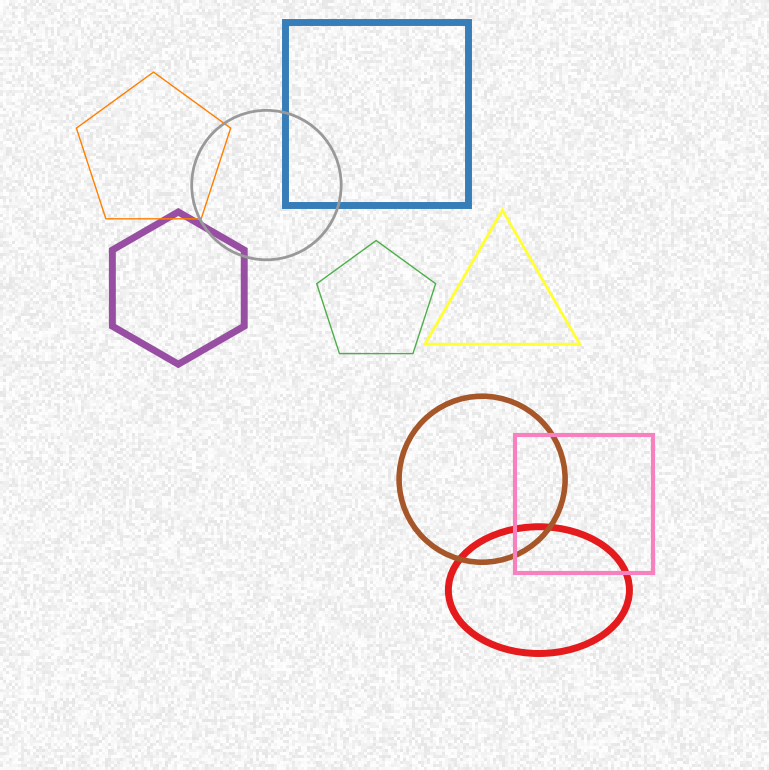[{"shape": "oval", "thickness": 2.5, "radius": 0.59, "center": [0.7, 0.234]}, {"shape": "square", "thickness": 2.5, "radius": 0.59, "center": [0.489, 0.853]}, {"shape": "pentagon", "thickness": 0.5, "radius": 0.41, "center": [0.489, 0.606]}, {"shape": "hexagon", "thickness": 2.5, "radius": 0.49, "center": [0.232, 0.626]}, {"shape": "pentagon", "thickness": 0.5, "radius": 0.53, "center": [0.199, 0.801]}, {"shape": "triangle", "thickness": 1, "radius": 0.58, "center": [0.652, 0.611]}, {"shape": "circle", "thickness": 2, "radius": 0.54, "center": [0.626, 0.378]}, {"shape": "square", "thickness": 1.5, "radius": 0.45, "center": [0.759, 0.345]}, {"shape": "circle", "thickness": 1, "radius": 0.49, "center": [0.346, 0.76]}]